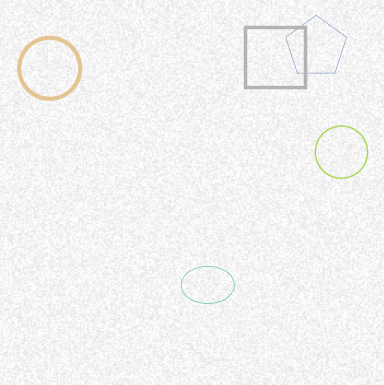[{"shape": "oval", "thickness": 0.5, "radius": 0.35, "center": [0.54, 0.26]}, {"shape": "pentagon", "thickness": 0.5, "radius": 0.42, "center": [0.821, 0.877]}, {"shape": "circle", "thickness": 1, "radius": 0.34, "center": [0.887, 0.605]}, {"shape": "circle", "thickness": 3, "radius": 0.4, "center": [0.129, 0.823]}, {"shape": "square", "thickness": 2.5, "radius": 0.39, "center": [0.715, 0.853]}]